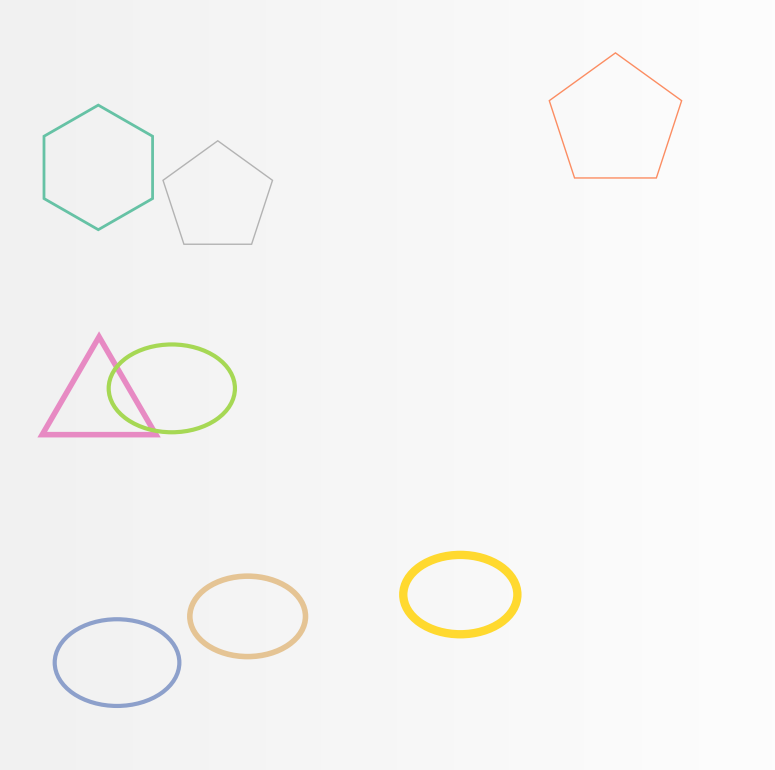[{"shape": "hexagon", "thickness": 1, "radius": 0.4, "center": [0.127, 0.783]}, {"shape": "pentagon", "thickness": 0.5, "radius": 0.45, "center": [0.794, 0.842]}, {"shape": "oval", "thickness": 1.5, "radius": 0.4, "center": [0.151, 0.139]}, {"shape": "triangle", "thickness": 2, "radius": 0.42, "center": [0.128, 0.478]}, {"shape": "oval", "thickness": 1.5, "radius": 0.41, "center": [0.222, 0.496]}, {"shape": "oval", "thickness": 3, "radius": 0.37, "center": [0.594, 0.228]}, {"shape": "oval", "thickness": 2, "radius": 0.37, "center": [0.32, 0.2]}, {"shape": "pentagon", "thickness": 0.5, "radius": 0.37, "center": [0.281, 0.743]}]